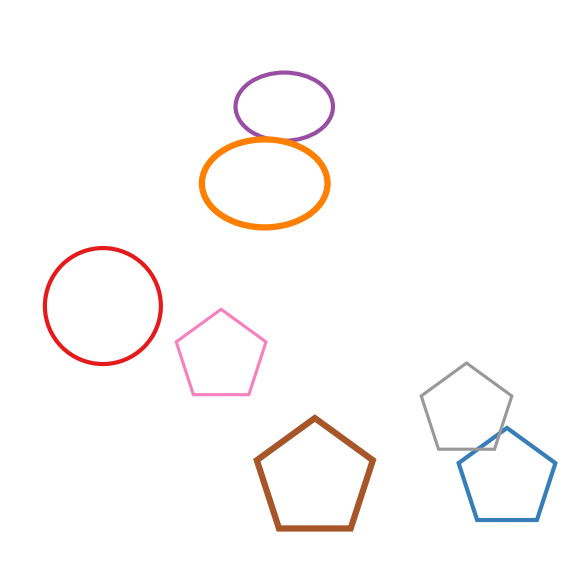[{"shape": "circle", "thickness": 2, "radius": 0.5, "center": [0.178, 0.469]}, {"shape": "pentagon", "thickness": 2, "radius": 0.44, "center": [0.878, 0.17]}, {"shape": "oval", "thickness": 2, "radius": 0.42, "center": [0.492, 0.814]}, {"shape": "oval", "thickness": 3, "radius": 0.54, "center": [0.458, 0.682]}, {"shape": "pentagon", "thickness": 3, "radius": 0.53, "center": [0.545, 0.17]}, {"shape": "pentagon", "thickness": 1.5, "radius": 0.41, "center": [0.383, 0.382]}, {"shape": "pentagon", "thickness": 1.5, "radius": 0.41, "center": [0.808, 0.288]}]